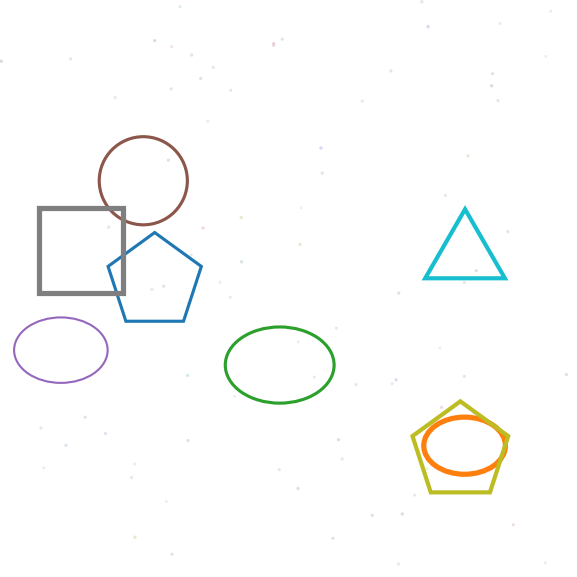[{"shape": "pentagon", "thickness": 1.5, "radius": 0.42, "center": [0.268, 0.512]}, {"shape": "oval", "thickness": 2.5, "radius": 0.35, "center": [0.805, 0.227]}, {"shape": "oval", "thickness": 1.5, "radius": 0.47, "center": [0.484, 0.367]}, {"shape": "oval", "thickness": 1, "radius": 0.4, "center": [0.105, 0.393]}, {"shape": "circle", "thickness": 1.5, "radius": 0.38, "center": [0.248, 0.686]}, {"shape": "square", "thickness": 2.5, "radius": 0.37, "center": [0.14, 0.565]}, {"shape": "pentagon", "thickness": 2, "radius": 0.44, "center": [0.797, 0.217]}, {"shape": "triangle", "thickness": 2, "radius": 0.4, "center": [0.805, 0.557]}]